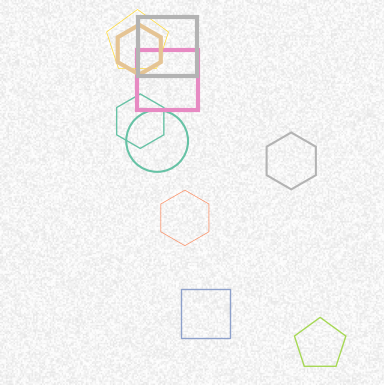[{"shape": "circle", "thickness": 1.5, "radius": 0.4, "center": [0.408, 0.634]}, {"shape": "hexagon", "thickness": 1, "radius": 0.35, "center": [0.364, 0.685]}, {"shape": "hexagon", "thickness": 0.5, "radius": 0.36, "center": [0.48, 0.434]}, {"shape": "square", "thickness": 1, "radius": 0.32, "center": [0.535, 0.185]}, {"shape": "square", "thickness": 3, "radius": 0.39, "center": [0.435, 0.792]}, {"shape": "pentagon", "thickness": 1, "radius": 0.35, "center": [0.832, 0.105]}, {"shape": "pentagon", "thickness": 0.5, "radius": 0.42, "center": [0.357, 0.891]}, {"shape": "hexagon", "thickness": 3, "radius": 0.32, "center": [0.362, 0.871]}, {"shape": "square", "thickness": 3, "radius": 0.38, "center": [0.434, 0.88]}, {"shape": "hexagon", "thickness": 1.5, "radius": 0.37, "center": [0.756, 0.582]}]